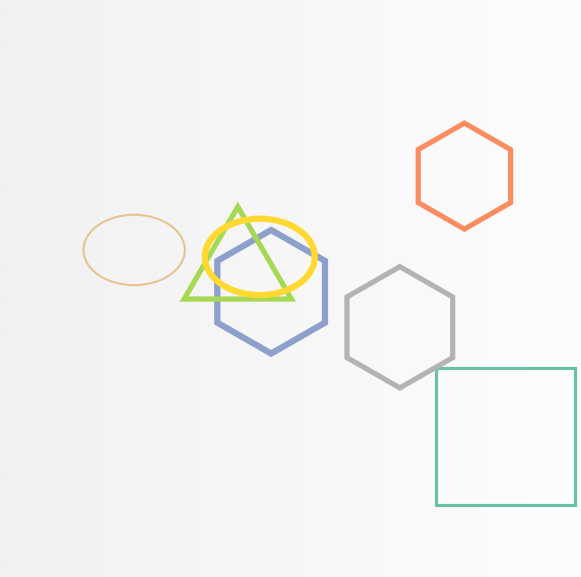[{"shape": "square", "thickness": 1.5, "radius": 0.6, "center": [0.869, 0.243]}, {"shape": "hexagon", "thickness": 2.5, "radius": 0.46, "center": [0.799, 0.694]}, {"shape": "hexagon", "thickness": 3, "radius": 0.53, "center": [0.466, 0.494]}, {"shape": "triangle", "thickness": 2.5, "radius": 0.53, "center": [0.409, 0.535]}, {"shape": "oval", "thickness": 3, "radius": 0.47, "center": [0.447, 0.554]}, {"shape": "oval", "thickness": 1, "radius": 0.44, "center": [0.231, 0.566]}, {"shape": "hexagon", "thickness": 2.5, "radius": 0.52, "center": [0.688, 0.432]}]